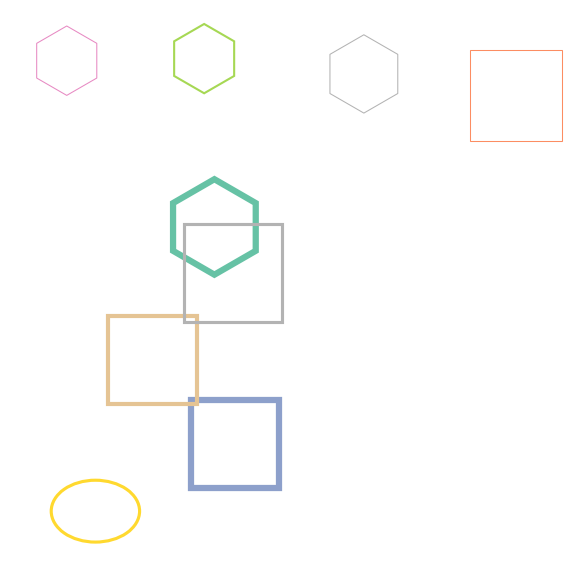[{"shape": "hexagon", "thickness": 3, "radius": 0.41, "center": [0.371, 0.606]}, {"shape": "square", "thickness": 0.5, "radius": 0.4, "center": [0.893, 0.834]}, {"shape": "square", "thickness": 3, "radius": 0.38, "center": [0.407, 0.23]}, {"shape": "hexagon", "thickness": 0.5, "radius": 0.3, "center": [0.116, 0.894]}, {"shape": "hexagon", "thickness": 1, "radius": 0.3, "center": [0.354, 0.898]}, {"shape": "oval", "thickness": 1.5, "radius": 0.38, "center": [0.165, 0.114]}, {"shape": "square", "thickness": 2, "radius": 0.38, "center": [0.264, 0.376]}, {"shape": "square", "thickness": 1.5, "radius": 0.43, "center": [0.403, 0.526]}, {"shape": "hexagon", "thickness": 0.5, "radius": 0.34, "center": [0.63, 0.871]}]